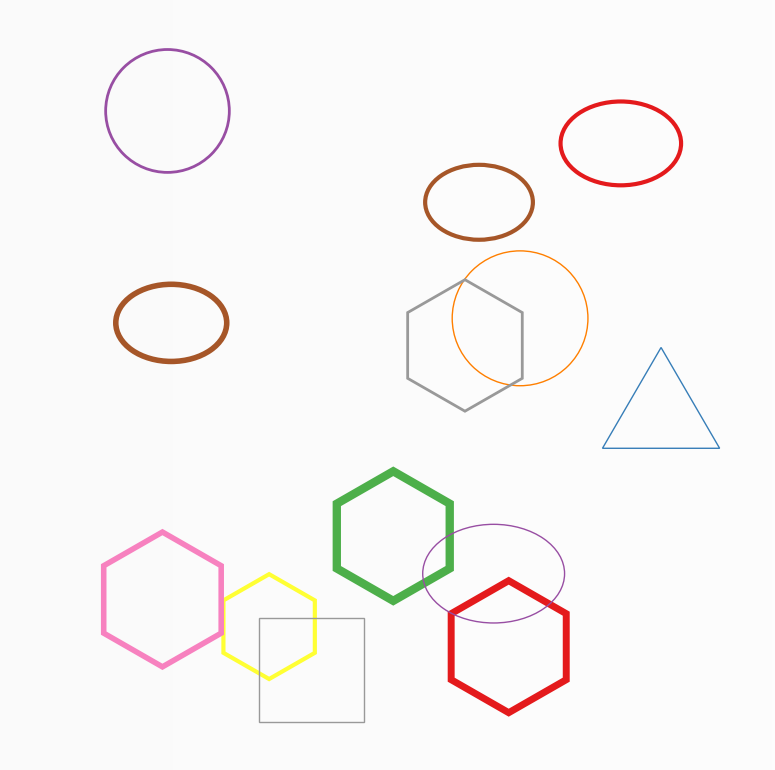[{"shape": "hexagon", "thickness": 2.5, "radius": 0.43, "center": [0.656, 0.16]}, {"shape": "oval", "thickness": 1.5, "radius": 0.39, "center": [0.801, 0.814]}, {"shape": "triangle", "thickness": 0.5, "radius": 0.44, "center": [0.853, 0.461]}, {"shape": "hexagon", "thickness": 3, "radius": 0.42, "center": [0.507, 0.304]}, {"shape": "oval", "thickness": 0.5, "radius": 0.46, "center": [0.637, 0.255]}, {"shape": "circle", "thickness": 1, "radius": 0.4, "center": [0.216, 0.856]}, {"shape": "circle", "thickness": 0.5, "radius": 0.44, "center": [0.671, 0.587]}, {"shape": "hexagon", "thickness": 1.5, "radius": 0.34, "center": [0.347, 0.186]}, {"shape": "oval", "thickness": 2, "radius": 0.36, "center": [0.221, 0.581]}, {"shape": "oval", "thickness": 1.5, "radius": 0.35, "center": [0.618, 0.737]}, {"shape": "hexagon", "thickness": 2, "radius": 0.44, "center": [0.21, 0.221]}, {"shape": "hexagon", "thickness": 1, "radius": 0.43, "center": [0.6, 0.551]}, {"shape": "square", "thickness": 0.5, "radius": 0.34, "center": [0.402, 0.13]}]